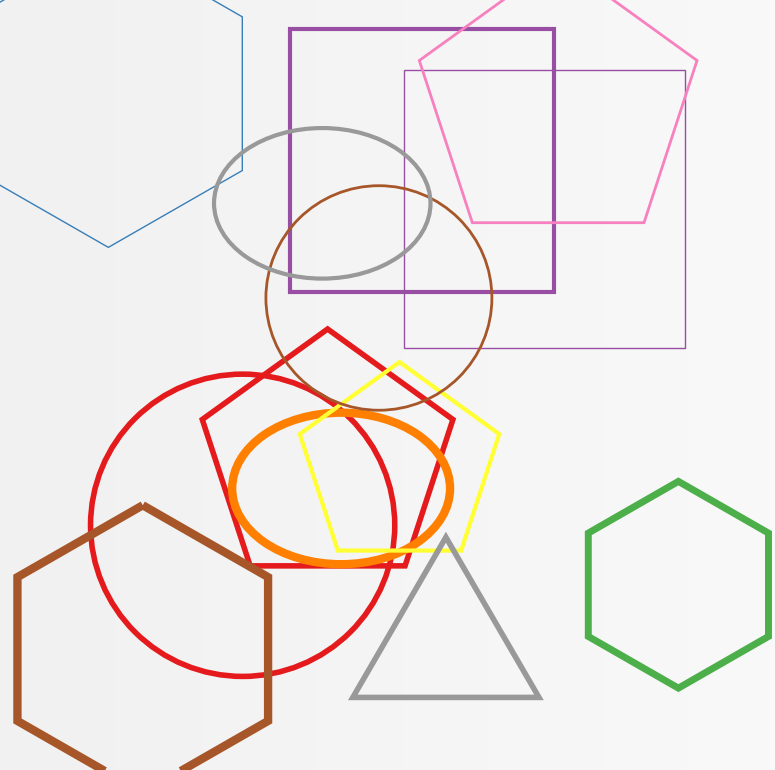[{"shape": "pentagon", "thickness": 2, "radius": 0.85, "center": [0.423, 0.403]}, {"shape": "circle", "thickness": 2, "radius": 0.98, "center": [0.313, 0.318]}, {"shape": "hexagon", "thickness": 0.5, "radius": 1.0, "center": [0.14, 0.878]}, {"shape": "hexagon", "thickness": 2.5, "radius": 0.67, "center": [0.875, 0.241]}, {"shape": "square", "thickness": 0.5, "radius": 0.9, "center": [0.703, 0.728]}, {"shape": "square", "thickness": 1.5, "radius": 0.85, "center": [0.545, 0.792]}, {"shape": "oval", "thickness": 3, "radius": 0.7, "center": [0.44, 0.366]}, {"shape": "pentagon", "thickness": 1.5, "radius": 0.68, "center": [0.516, 0.394]}, {"shape": "circle", "thickness": 1, "radius": 0.73, "center": [0.489, 0.613]}, {"shape": "hexagon", "thickness": 3, "radius": 0.93, "center": [0.184, 0.157]}, {"shape": "pentagon", "thickness": 1, "radius": 0.94, "center": [0.72, 0.863]}, {"shape": "oval", "thickness": 1.5, "radius": 0.7, "center": [0.416, 0.736]}, {"shape": "triangle", "thickness": 2, "radius": 0.69, "center": [0.575, 0.164]}]